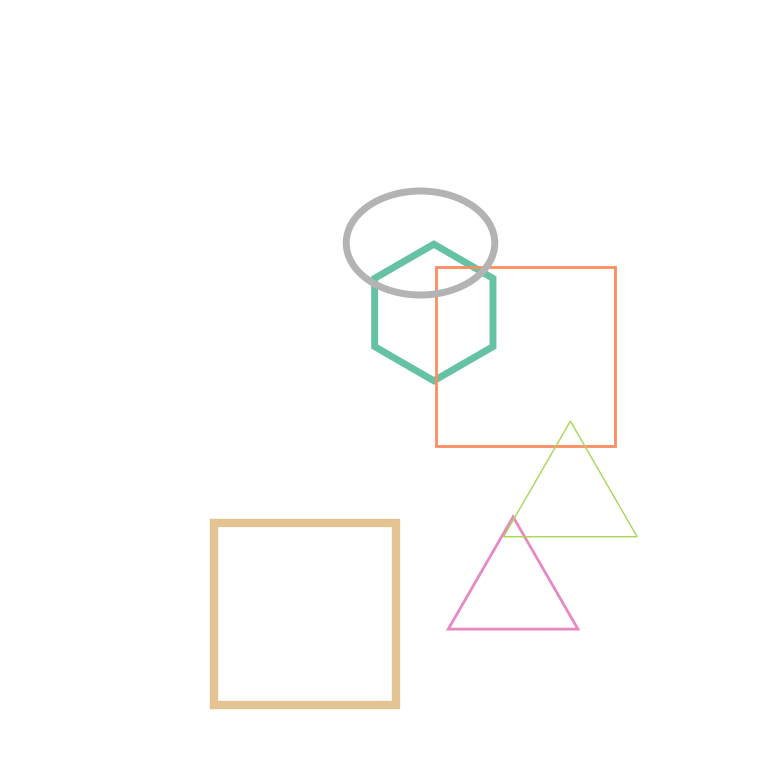[{"shape": "hexagon", "thickness": 2.5, "radius": 0.44, "center": [0.563, 0.594]}, {"shape": "square", "thickness": 1, "radius": 0.58, "center": [0.682, 0.537]}, {"shape": "triangle", "thickness": 1, "radius": 0.49, "center": [0.666, 0.232]}, {"shape": "triangle", "thickness": 0.5, "radius": 0.5, "center": [0.741, 0.353]}, {"shape": "square", "thickness": 3, "radius": 0.59, "center": [0.396, 0.203]}, {"shape": "oval", "thickness": 2.5, "radius": 0.48, "center": [0.546, 0.684]}]